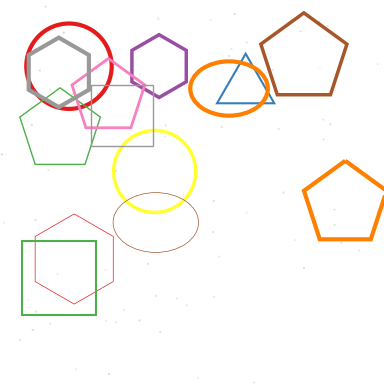[{"shape": "hexagon", "thickness": 0.5, "radius": 0.59, "center": [0.193, 0.327]}, {"shape": "circle", "thickness": 3, "radius": 0.55, "center": [0.179, 0.828]}, {"shape": "triangle", "thickness": 1.5, "radius": 0.43, "center": [0.638, 0.775]}, {"shape": "pentagon", "thickness": 1, "radius": 0.55, "center": [0.156, 0.662]}, {"shape": "square", "thickness": 1.5, "radius": 0.48, "center": [0.152, 0.277]}, {"shape": "hexagon", "thickness": 2.5, "radius": 0.41, "center": [0.413, 0.828]}, {"shape": "pentagon", "thickness": 3, "radius": 0.56, "center": [0.897, 0.47]}, {"shape": "oval", "thickness": 3, "radius": 0.5, "center": [0.595, 0.77]}, {"shape": "circle", "thickness": 2.5, "radius": 0.53, "center": [0.402, 0.555]}, {"shape": "oval", "thickness": 0.5, "radius": 0.55, "center": [0.405, 0.422]}, {"shape": "pentagon", "thickness": 2.5, "radius": 0.59, "center": [0.789, 0.849]}, {"shape": "pentagon", "thickness": 2, "radius": 0.5, "center": [0.282, 0.749]}, {"shape": "square", "thickness": 1, "radius": 0.4, "center": [0.316, 0.7]}, {"shape": "hexagon", "thickness": 3, "radius": 0.45, "center": [0.153, 0.812]}]